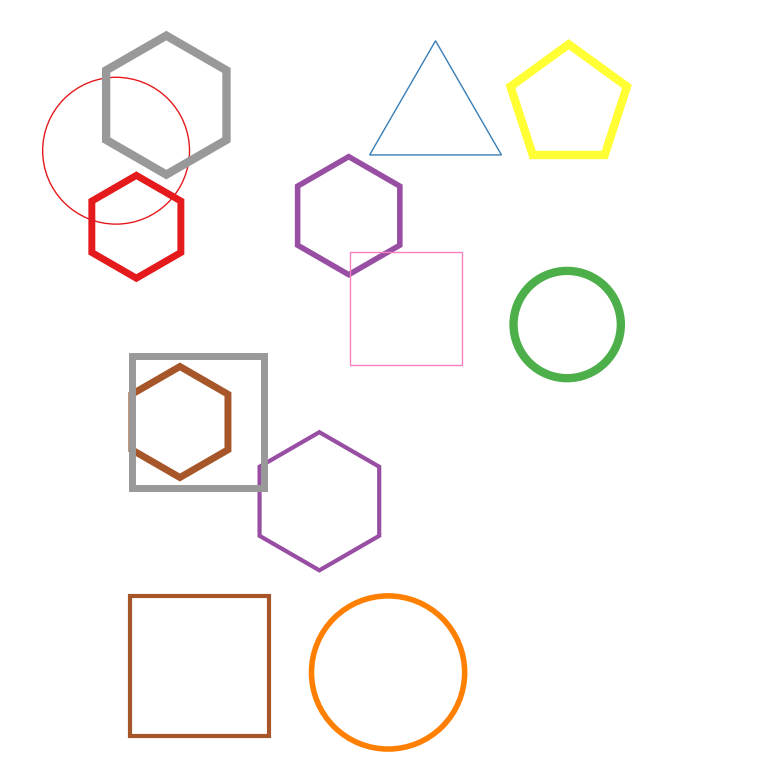[{"shape": "hexagon", "thickness": 2.5, "radius": 0.33, "center": [0.177, 0.705]}, {"shape": "circle", "thickness": 0.5, "radius": 0.48, "center": [0.151, 0.804]}, {"shape": "triangle", "thickness": 0.5, "radius": 0.49, "center": [0.566, 0.848]}, {"shape": "circle", "thickness": 3, "radius": 0.35, "center": [0.737, 0.579]}, {"shape": "hexagon", "thickness": 2, "radius": 0.38, "center": [0.453, 0.72]}, {"shape": "hexagon", "thickness": 1.5, "radius": 0.45, "center": [0.415, 0.349]}, {"shape": "circle", "thickness": 2, "radius": 0.5, "center": [0.504, 0.127]}, {"shape": "pentagon", "thickness": 3, "radius": 0.4, "center": [0.739, 0.863]}, {"shape": "hexagon", "thickness": 2.5, "radius": 0.36, "center": [0.234, 0.452]}, {"shape": "square", "thickness": 1.5, "radius": 0.45, "center": [0.259, 0.135]}, {"shape": "square", "thickness": 0.5, "radius": 0.37, "center": [0.527, 0.599]}, {"shape": "hexagon", "thickness": 3, "radius": 0.45, "center": [0.216, 0.864]}, {"shape": "square", "thickness": 2.5, "radius": 0.43, "center": [0.257, 0.452]}]